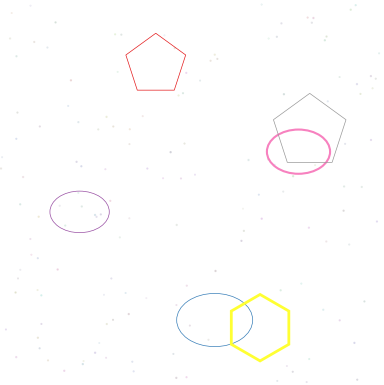[{"shape": "pentagon", "thickness": 0.5, "radius": 0.41, "center": [0.405, 0.832]}, {"shape": "oval", "thickness": 0.5, "radius": 0.49, "center": [0.558, 0.169]}, {"shape": "oval", "thickness": 0.5, "radius": 0.39, "center": [0.207, 0.45]}, {"shape": "hexagon", "thickness": 2, "radius": 0.43, "center": [0.676, 0.149]}, {"shape": "oval", "thickness": 1.5, "radius": 0.41, "center": [0.775, 0.606]}, {"shape": "pentagon", "thickness": 0.5, "radius": 0.5, "center": [0.804, 0.658]}]